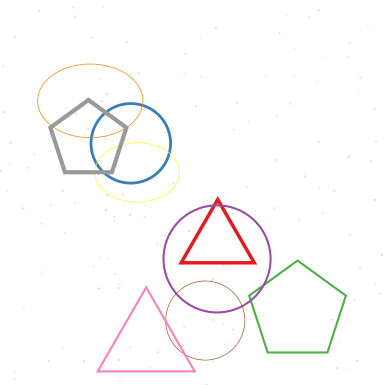[{"shape": "triangle", "thickness": 2.5, "radius": 0.55, "center": [0.565, 0.372]}, {"shape": "circle", "thickness": 2, "radius": 0.52, "center": [0.34, 0.628]}, {"shape": "pentagon", "thickness": 1.5, "radius": 0.66, "center": [0.773, 0.191]}, {"shape": "circle", "thickness": 1.5, "radius": 0.7, "center": [0.564, 0.328]}, {"shape": "oval", "thickness": 0.5, "radius": 0.68, "center": [0.234, 0.738]}, {"shape": "oval", "thickness": 0.5, "radius": 0.55, "center": [0.356, 0.552]}, {"shape": "circle", "thickness": 0.5, "radius": 0.51, "center": [0.533, 0.167]}, {"shape": "triangle", "thickness": 1.5, "radius": 0.73, "center": [0.38, 0.108]}, {"shape": "pentagon", "thickness": 3, "radius": 0.52, "center": [0.23, 0.637]}]